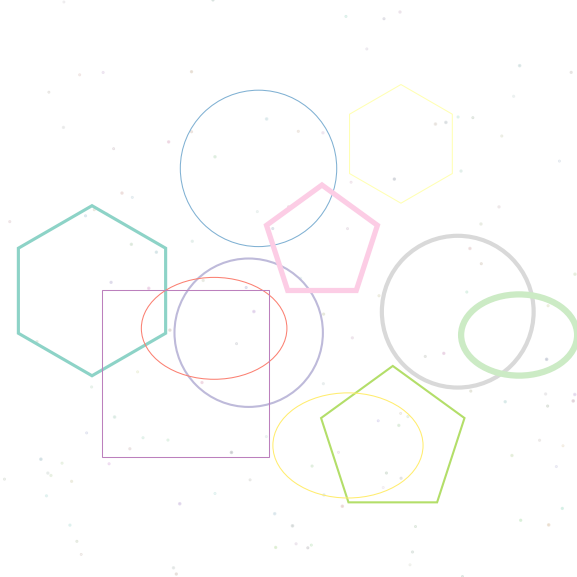[{"shape": "hexagon", "thickness": 1.5, "radius": 0.74, "center": [0.159, 0.496]}, {"shape": "hexagon", "thickness": 0.5, "radius": 0.51, "center": [0.694, 0.75]}, {"shape": "circle", "thickness": 1, "radius": 0.64, "center": [0.431, 0.423]}, {"shape": "oval", "thickness": 0.5, "radius": 0.63, "center": [0.371, 0.431]}, {"shape": "circle", "thickness": 0.5, "radius": 0.68, "center": [0.448, 0.708]}, {"shape": "pentagon", "thickness": 1, "radius": 0.65, "center": [0.68, 0.235]}, {"shape": "pentagon", "thickness": 2.5, "radius": 0.5, "center": [0.558, 0.578]}, {"shape": "circle", "thickness": 2, "radius": 0.66, "center": [0.793, 0.459]}, {"shape": "square", "thickness": 0.5, "radius": 0.72, "center": [0.322, 0.352]}, {"shape": "oval", "thickness": 3, "radius": 0.5, "center": [0.899, 0.419]}, {"shape": "oval", "thickness": 0.5, "radius": 0.65, "center": [0.603, 0.228]}]